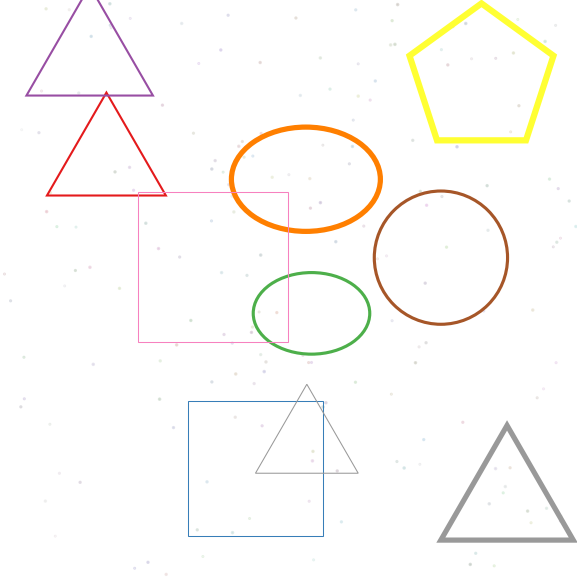[{"shape": "triangle", "thickness": 1, "radius": 0.59, "center": [0.184, 0.72]}, {"shape": "square", "thickness": 0.5, "radius": 0.58, "center": [0.443, 0.189]}, {"shape": "oval", "thickness": 1.5, "radius": 0.5, "center": [0.539, 0.457]}, {"shape": "triangle", "thickness": 1, "radius": 0.63, "center": [0.155, 0.897]}, {"shape": "oval", "thickness": 2.5, "radius": 0.64, "center": [0.53, 0.689]}, {"shape": "pentagon", "thickness": 3, "radius": 0.66, "center": [0.834, 0.862]}, {"shape": "circle", "thickness": 1.5, "radius": 0.58, "center": [0.764, 0.553]}, {"shape": "square", "thickness": 0.5, "radius": 0.65, "center": [0.369, 0.537]}, {"shape": "triangle", "thickness": 0.5, "radius": 0.51, "center": [0.531, 0.231]}, {"shape": "triangle", "thickness": 2.5, "radius": 0.66, "center": [0.878, 0.13]}]